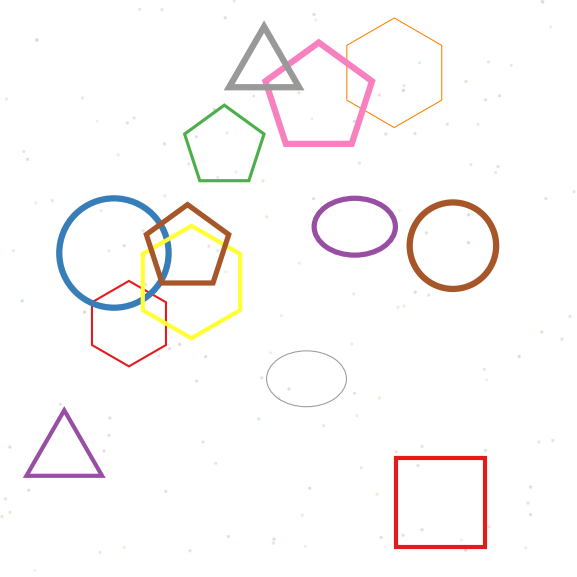[{"shape": "square", "thickness": 2, "radius": 0.38, "center": [0.762, 0.13]}, {"shape": "hexagon", "thickness": 1, "radius": 0.37, "center": [0.223, 0.439]}, {"shape": "circle", "thickness": 3, "radius": 0.47, "center": [0.197, 0.561]}, {"shape": "pentagon", "thickness": 1.5, "radius": 0.36, "center": [0.388, 0.745]}, {"shape": "oval", "thickness": 2.5, "radius": 0.35, "center": [0.614, 0.607]}, {"shape": "triangle", "thickness": 2, "radius": 0.38, "center": [0.111, 0.213]}, {"shape": "hexagon", "thickness": 0.5, "radius": 0.47, "center": [0.683, 0.873]}, {"shape": "hexagon", "thickness": 2, "radius": 0.49, "center": [0.332, 0.511]}, {"shape": "circle", "thickness": 3, "radius": 0.37, "center": [0.784, 0.574]}, {"shape": "pentagon", "thickness": 2.5, "radius": 0.38, "center": [0.325, 0.57]}, {"shape": "pentagon", "thickness": 3, "radius": 0.49, "center": [0.552, 0.829]}, {"shape": "triangle", "thickness": 3, "radius": 0.35, "center": [0.457, 0.883]}, {"shape": "oval", "thickness": 0.5, "radius": 0.35, "center": [0.531, 0.343]}]